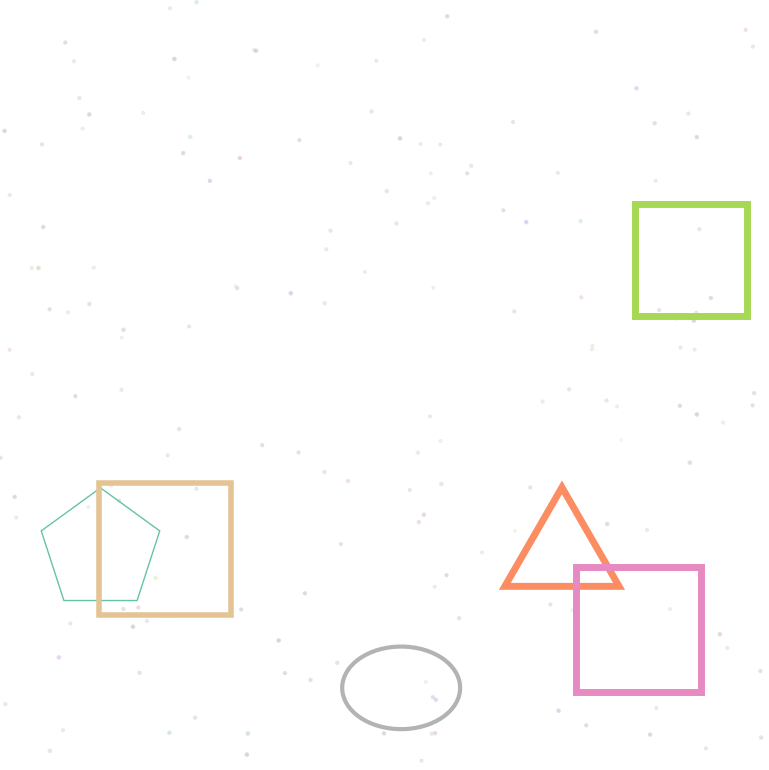[{"shape": "pentagon", "thickness": 0.5, "radius": 0.4, "center": [0.131, 0.286]}, {"shape": "triangle", "thickness": 2.5, "radius": 0.43, "center": [0.73, 0.281]}, {"shape": "square", "thickness": 2.5, "radius": 0.41, "center": [0.829, 0.182]}, {"shape": "square", "thickness": 2.5, "radius": 0.36, "center": [0.897, 0.663]}, {"shape": "square", "thickness": 2, "radius": 0.43, "center": [0.215, 0.287]}, {"shape": "oval", "thickness": 1.5, "radius": 0.38, "center": [0.521, 0.107]}]